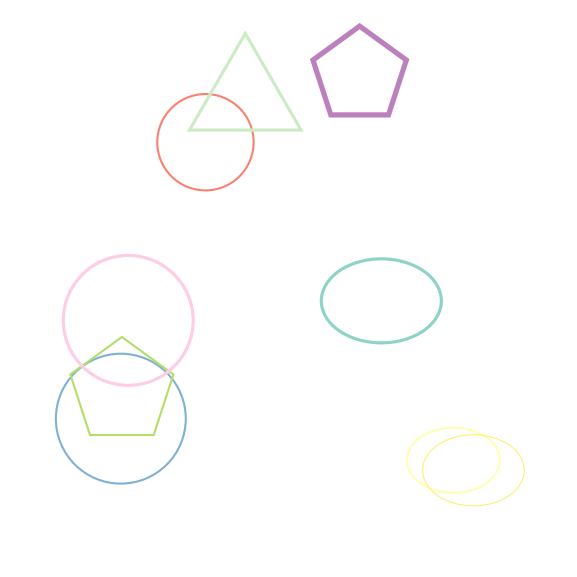[{"shape": "oval", "thickness": 1.5, "radius": 0.52, "center": [0.66, 0.478]}, {"shape": "oval", "thickness": 1, "radius": 0.4, "center": [0.785, 0.202]}, {"shape": "circle", "thickness": 1, "radius": 0.42, "center": [0.356, 0.753]}, {"shape": "circle", "thickness": 1, "radius": 0.56, "center": [0.209, 0.274]}, {"shape": "pentagon", "thickness": 1, "radius": 0.47, "center": [0.211, 0.322]}, {"shape": "circle", "thickness": 1.5, "radius": 0.56, "center": [0.222, 0.444]}, {"shape": "pentagon", "thickness": 2.5, "radius": 0.42, "center": [0.623, 0.869]}, {"shape": "triangle", "thickness": 1.5, "radius": 0.56, "center": [0.425, 0.83]}, {"shape": "oval", "thickness": 0.5, "radius": 0.44, "center": [0.82, 0.185]}]